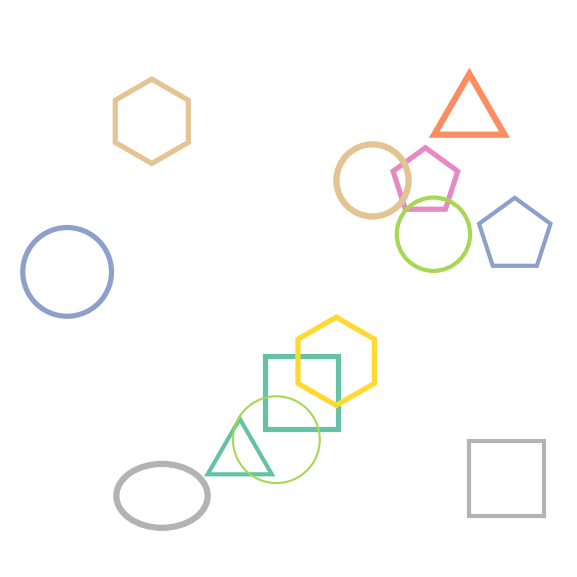[{"shape": "square", "thickness": 2.5, "radius": 0.32, "center": [0.522, 0.319]}, {"shape": "triangle", "thickness": 2, "radius": 0.32, "center": [0.415, 0.21]}, {"shape": "triangle", "thickness": 3, "radius": 0.35, "center": [0.813, 0.801]}, {"shape": "pentagon", "thickness": 2, "radius": 0.33, "center": [0.891, 0.592]}, {"shape": "circle", "thickness": 2.5, "radius": 0.38, "center": [0.116, 0.528]}, {"shape": "pentagon", "thickness": 2.5, "radius": 0.29, "center": [0.737, 0.684]}, {"shape": "circle", "thickness": 2, "radius": 0.32, "center": [0.751, 0.594]}, {"shape": "circle", "thickness": 1, "radius": 0.38, "center": [0.479, 0.238]}, {"shape": "hexagon", "thickness": 2.5, "radius": 0.38, "center": [0.582, 0.374]}, {"shape": "circle", "thickness": 3, "radius": 0.31, "center": [0.645, 0.687]}, {"shape": "hexagon", "thickness": 2.5, "radius": 0.37, "center": [0.263, 0.789]}, {"shape": "oval", "thickness": 3, "radius": 0.4, "center": [0.281, 0.141]}, {"shape": "square", "thickness": 2, "radius": 0.33, "center": [0.877, 0.171]}]